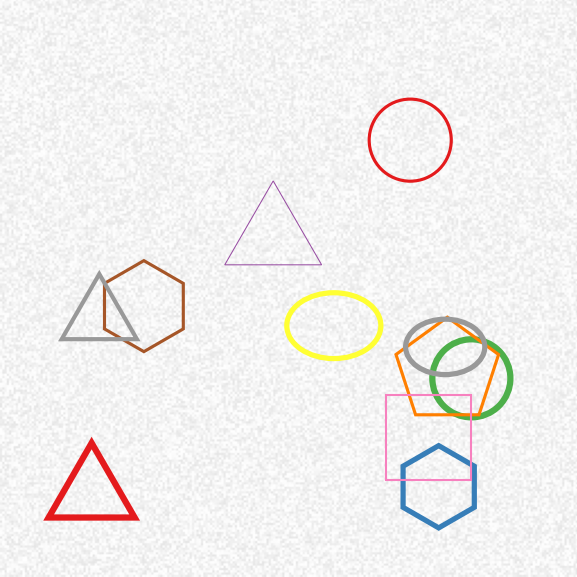[{"shape": "triangle", "thickness": 3, "radius": 0.43, "center": [0.159, 0.146]}, {"shape": "circle", "thickness": 1.5, "radius": 0.36, "center": [0.71, 0.756]}, {"shape": "hexagon", "thickness": 2.5, "radius": 0.36, "center": [0.76, 0.156]}, {"shape": "circle", "thickness": 3, "radius": 0.34, "center": [0.816, 0.344]}, {"shape": "triangle", "thickness": 0.5, "radius": 0.48, "center": [0.473, 0.589]}, {"shape": "pentagon", "thickness": 1.5, "radius": 0.47, "center": [0.775, 0.356]}, {"shape": "oval", "thickness": 2.5, "radius": 0.41, "center": [0.578, 0.435]}, {"shape": "hexagon", "thickness": 1.5, "radius": 0.39, "center": [0.249, 0.469]}, {"shape": "square", "thickness": 1, "radius": 0.37, "center": [0.742, 0.242]}, {"shape": "oval", "thickness": 2.5, "radius": 0.34, "center": [0.771, 0.398]}, {"shape": "triangle", "thickness": 2, "radius": 0.38, "center": [0.172, 0.449]}]